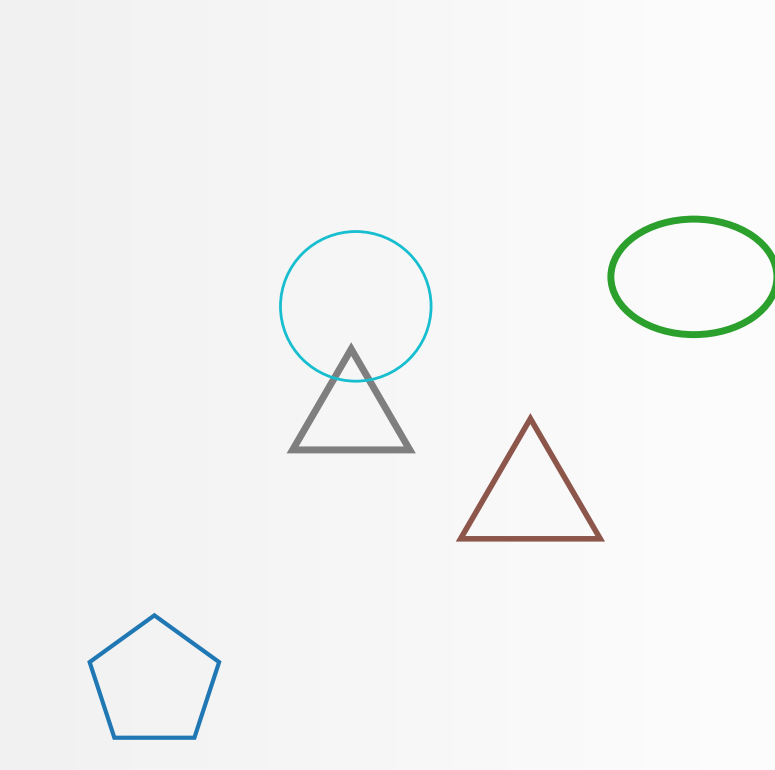[{"shape": "pentagon", "thickness": 1.5, "radius": 0.44, "center": [0.199, 0.113]}, {"shape": "oval", "thickness": 2.5, "radius": 0.54, "center": [0.895, 0.64]}, {"shape": "triangle", "thickness": 2, "radius": 0.52, "center": [0.684, 0.352]}, {"shape": "triangle", "thickness": 2.5, "radius": 0.44, "center": [0.453, 0.459]}, {"shape": "circle", "thickness": 1, "radius": 0.49, "center": [0.459, 0.602]}]